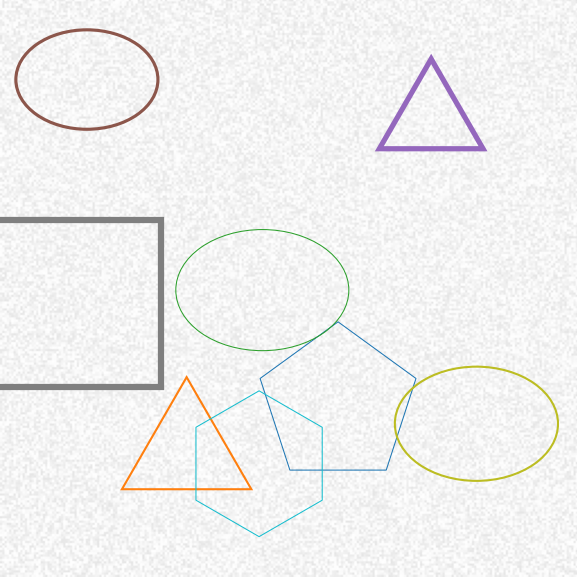[{"shape": "pentagon", "thickness": 0.5, "radius": 0.71, "center": [0.585, 0.3]}, {"shape": "triangle", "thickness": 1, "radius": 0.65, "center": [0.323, 0.217]}, {"shape": "oval", "thickness": 0.5, "radius": 0.75, "center": [0.454, 0.497]}, {"shape": "triangle", "thickness": 2.5, "radius": 0.52, "center": [0.747, 0.793]}, {"shape": "oval", "thickness": 1.5, "radius": 0.61, "center": [0.15, 0.861]}, {"shape": "square", "thickness": 3, "radius": 0.72, "center": [0.134, 0.473]}, {"shape": "oval", "thickness": 1, "radius": 0.71, "center": [0.825, 0.265]}, {"shape": "hexagon", "thickness": 0.5, "radius": 0.63, "center": [0.449, 0.196]}]